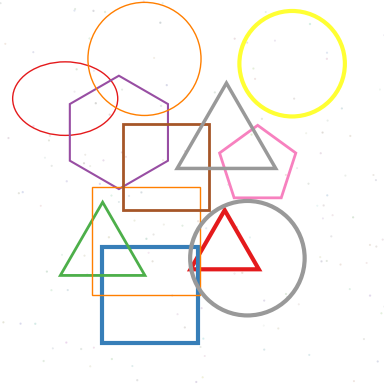[{"shape": "oval", "thickness": 1, "radius": 0.68, "center": [0.169, 0.744]}, {"shape": "triangle", "thickness": 3, "radius": 0.51, "center": [0.584, 0.352]}, {"shape": "square", "thickness": 3, "radius": 0.62, "center": [0.391, 0.233]}, {"shape": "triangle", "thickness": 2, "radius": 0.63, "center": [0.267, 0.348]}, {"shape": "hexagon", "thickness": 1.5, "radius": 0.74, "center": [0.309, 0.656]}, {"shape": "square", "thickness": 1, "radius": 0.7, "center": [0.38, 0.374]}, {"shape": "circle", "thickness": 1, "radius": 0.73, "center": [0.375, 0.847]}, {"shape": "circle", "thickness": 3, "radius": 0.68, "center": [0.759, 0.835]}, {"shape": "square", "thickness": 2, "radius": 0.56, "center": [0.431, 0.566]}, {"shape": "pentagon", "thickness": 2, "radius": 0.52, "center": [0.669, 0.57]}, {"shape": "circle", "thickness": 3, "radius": 0.74, "center": [0.643, 0.329]}, {"shape": "triangle", "thickness": 2.5, "radius": 0.74, "center": [0.588, 0.636]}]